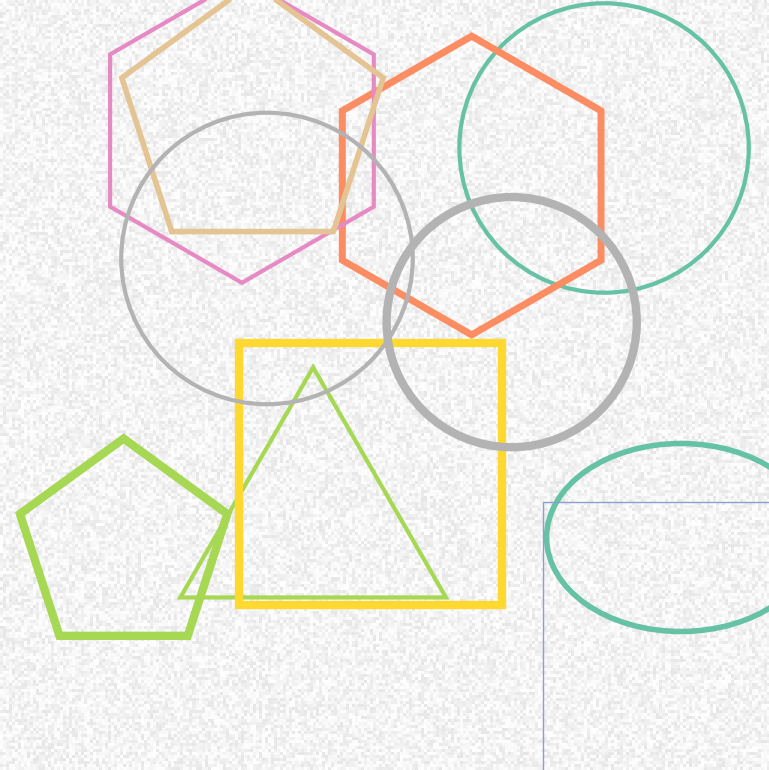[{"shape": "circle", "thickness": 1.5, "radius": 0.94, "center": [0.785, 0.808]}, {"shape": "oval", "thickness": 2, "radius": 0.87, "center": [0.884, 0.302]}, {"shape": "hexagon", "thickness": 2.5, "radius": 0.97, "center": [0.613, 0.759]}, {"shape": "square", "thickness": 0.5, "radius": 0.91, "center": [0.887, 0.166]}, {"shape": "hexagon", "thickness": 1.5, "radius": 0.99, "center": [0.314, 0.83]}, {"shape": "triangle", "thickness": 1.5, "radius": 1.0, "center": [0.407, 0.324]}, {"shape": "pentagon", "thickness": 3, "radius": 0.71, "center": [0.161, 0.289]}, {"shape": "square", "thickness": 3, "radius": 0.85, "center": [0.481, 0.384]}, {"shape": "pentagon", "thickness": 2, "radius": 0.89, "center": [0.328, 0.844]}, {"shape": "circle", "thickness": 1.5, "radius": 0.95, "center": [0.347, 0.664]}, {"shape": "circle", "thickness": 3, "radius": 0.81, "center": [0.665, 0.582]}]